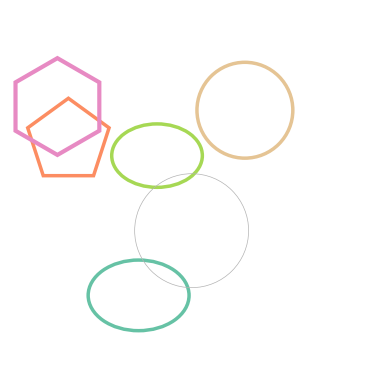[{"shape": "oval", "thickness": 2.5, "radius": 0.66, "center": [0.36, 0.233]}, {"shape": "pentagon", "thickness": 2.5, "radius": 0.56, "center": [0.178, 0.634]}, {"shape": "hexagon", "thickness": 3, "radius": 0.63, "center": [0.149, 0.723]}, {"shape": "oval", "thickness": 2.5, "radius": 0.59, "center": [0.408, 0.596]}, {"shape": "circle", "thickness": 2.5, "radius": 0.62, "center": [0.636, 0.714]}, {"shape": "circle", "thickness": 0.5, "radius": 0.74, "center": [0.498, 0.401]}]